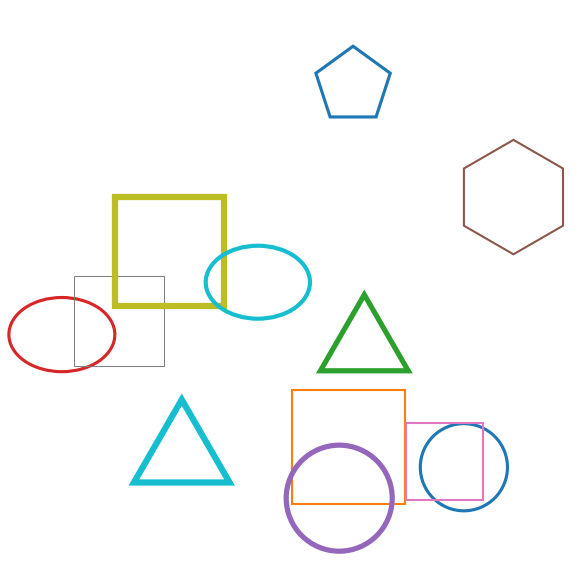[{"shape": "pentagon", "thickness": 1.5, "radius": 0.34, "center": [0.611, 0.851]}, {"shape": "circle", "thickness": 1.5, "radius": 0.38, "center": [0.803, 0.19]}, {"shape": "square", "thickness": 1, "radius": 0.49, "center": [0.604, 0.225]}, {"shape": "triangle", "thickness": 2.5, "radius": 0.44, "center": [0.631, 0.401]}, {"shape": "oval", "thickness": 1.5, "radius": 0.46, "center": [0.107, 0.42]}, {"shape": "circle", "thickness": 2.5, "radius": 0.46, "center": [0.587, 0.136]}, {"shape": "hexagon", "thickness": 1, "radius": 0.5, "center": [0.889, 0.658]}, {"shape": "square", "thickness": 1, "radius": 0.34, "center": [0.77, 0.2]}, {"shape": "square", "thickness": 0.5, "radius": 0.39, "center": [0.206, 0.443]}, {"shape": "square", "thickness": 3, "radius": 0.47, "center": [0.294, 0.564]}, {"shape": "oval", "thickness": 2, "radius": 0.45, "center": [0.446, 0.51]}, {"shape": "triangle", "thickness": 3, "radius": 0.48, "center": [0.315, 0.211]}]